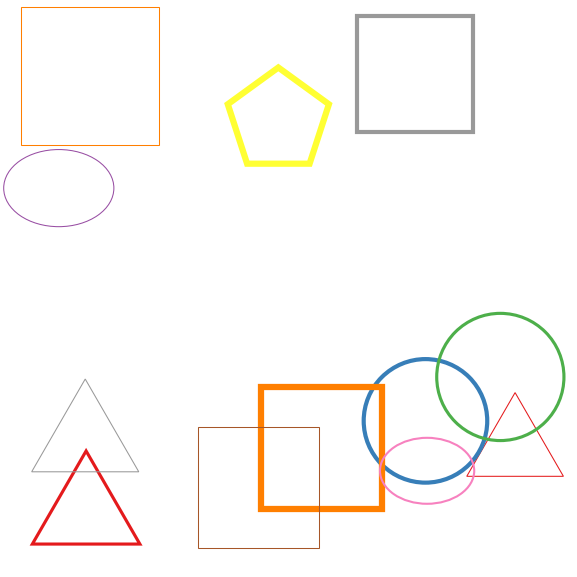[{"shape": "triangle", "thickness": 1.5, "radius": 0.54, "center": [0.149, 0.111]}, {"shape": "triangle", "thickness": 0.5, "radius": 0.48, "center": [0.892, 0.223]}, {"shape": "circle", "thickness": 2, "radius": 0.53, "center": [0.737, 0.27]}, {"shape": "circle", "thickness": 1.5, "radius": 0.55, "center": [0.866, 0.346]}, {"shape": "oval", "thickness": 0.5, "radius": 0.48, "center": [0.102, 0.673]}, {"shape": "square", "thickness": 0.5, "radius": 0.59, "center": [0.156, 0.867]}, {"shape": "square", "thickness": 3, "radius": 0.53, "center": [0.557, 0.223]}, {"shape": "pentagon", "thickness": 3, "radius": 0.46, "center": [0.482, 0.79]}, {"shape": "square", "thickness": 0.5, "radius": 0.52, "center": [0.447, 0.154]}, {"shape": "oval", "thickness": 1, "radius": 0.41, "center": [0.74, 0.184]}, {"shape": "square", "thickness": 2, "radius": 0.5, "center": [0.719, 0.87]}, {"shape": "triangle", "thickness": 0.5, "radius": 0.54, "center": [0.148, 0.236]}]